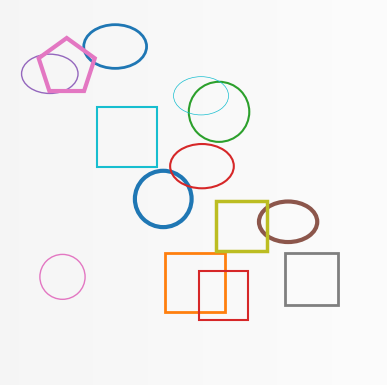[{"shape": "circle", "thickness": 3, "radius": 0.37, "center": [0.421, 0.483]}, {"shape": "oval", "thickness": 2, "radius": 0.41, "center": [0.297, 0.879]}, {"shape": "square", "thickness": 2, "radius": 0.39, "center": [0.503, 0.266]}, {"shape": "circle", "thickness": 1.5, "radius": 0.39, "center": [0.565, 0.71]}, {"shape": "square", "thickness": 1.5, "radius": 0.32, "center": [0.577, 0.232]}, {"shape": "oval", "thickness": 1.5, "radius": 0.41, "center": [0.521, 0.568]}, {"shape": "oval", "thickness": 1, "radius": 0.36, "center": [0.129, 0.808]}, {"shape": "oval", "thickness": 3, "radius": 0.38, "center": [0.743, 0.424]}, {"shape": "circle", "thickness": 1, "radius": 0.29, "center": [0.161, 0.281]}, {"shape": "pentagon", "thickness": 3, "radius": 0.38, "center": [0.172, 0.825]}, {"shape": "square", "thickness": 2, "radius": 0.34, "center": [0.805, 0.275]}, {"shape": "square", "thickness": 2.5, "radius": 0.33, "center": [0.622, 0.413]}, {"shape": "oval", "thickness": 0.5, "radius": 0.35, "center": [0.519, 0.751]}, {"shape": "square", "thickness": 1.5, "radius": 0.39, "center": [0.328, 0.645]}]